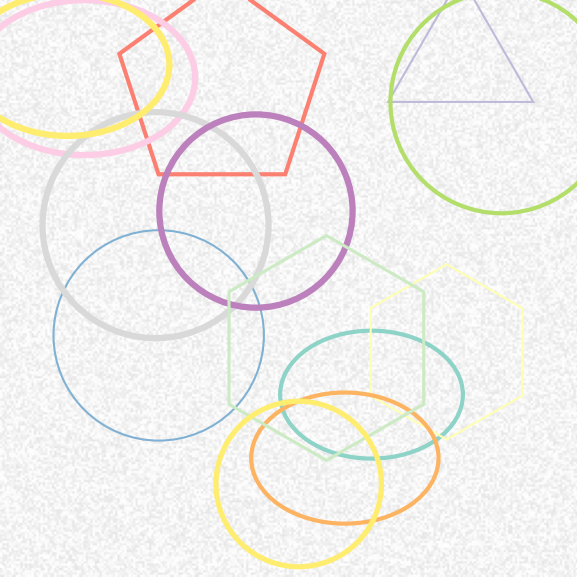[{"shape": "oval", "thickness": 2, "radius": 0.79, "center": [0.643, 0.316]}, {"shape": "hexagon", "thickness": 1, "radius": 0.76, "center": [0.773, 0.39]}, {"shape": "triangle", "thickness": 1, "radius": 0.73, "center": [0.798, 0.895]}, {"shape": "pentagon", "thickness": 2, "radius": 0.93, "center": [0.384, 0.848]}, {"shape": "circle", "thickness": 1, "radius": 0.91, "center": [0.275, 0.418]}, {"shape": "oval", "thickness": 2, "radius": 0.81, "center": [0.597, 0.206]}, {"shape": "circle", "thickness": 2, "radius": 0.96, "center": [0.868, 0.822]}, {"shape": "oval", "thickness": 3, "radius": 0.96, "center": [0.146, 0.865]}, {"shape": "circle", "thickness": 3, "radius": 0.98, "center": [0.269, 0.609]}, {"shape": "circle", "thickness": 3, "radius": 0.84, "center": [0.443, 0.634]}, {"shape": "hexagon", "thickness": 1.5, "radius": 0.97, "center": [0.565, 0.397]}, {"shape": "circle", "thickness": 2.5, "radius": 0.72, "center": [0.517, 0.161]}, {"shape": "oval", "thickness": 3, "radius": 0.88, "center": [0.117, 0.887]}]